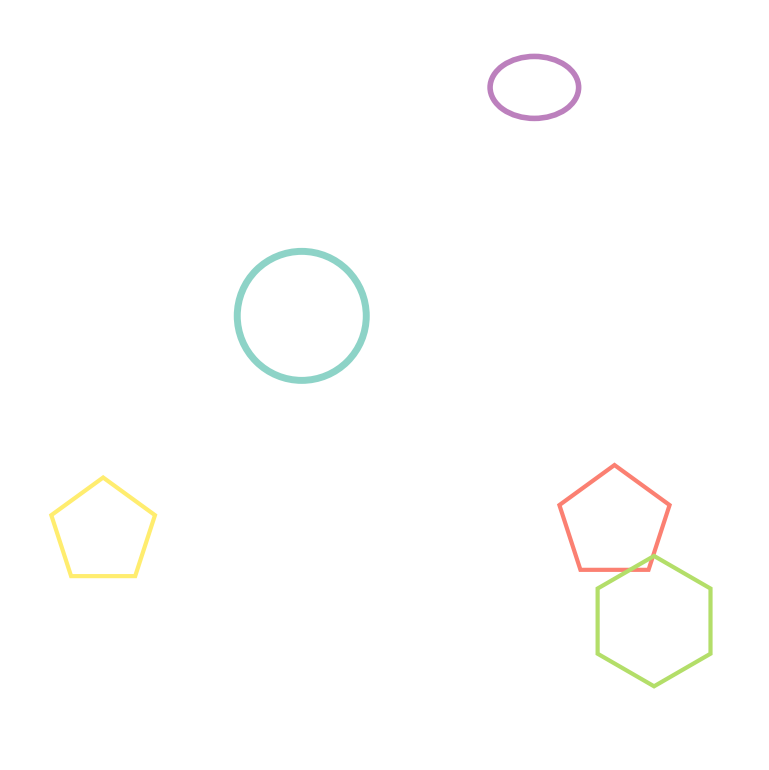[{"shape": "circle", "thickness": 2.5, "radius": 0.42, "center": [0.392, 0.59]}, {"shape": "pentagon", "thickness": 1.5, "radius": 0.38, "center": [0.798, 0.321]}, {"shape": "hexagon", "thickness": 1.5, "radius": 0.42, "center": [0.849, 0.193]}, {"shape": "oval", "thickness": 2, "radius": 0.29, "center": [0.694, 0.886]}, {"shape": "pentagon", "thickness": 1.5, "radius": 0.35, "center": [0.134, 0.309]}]